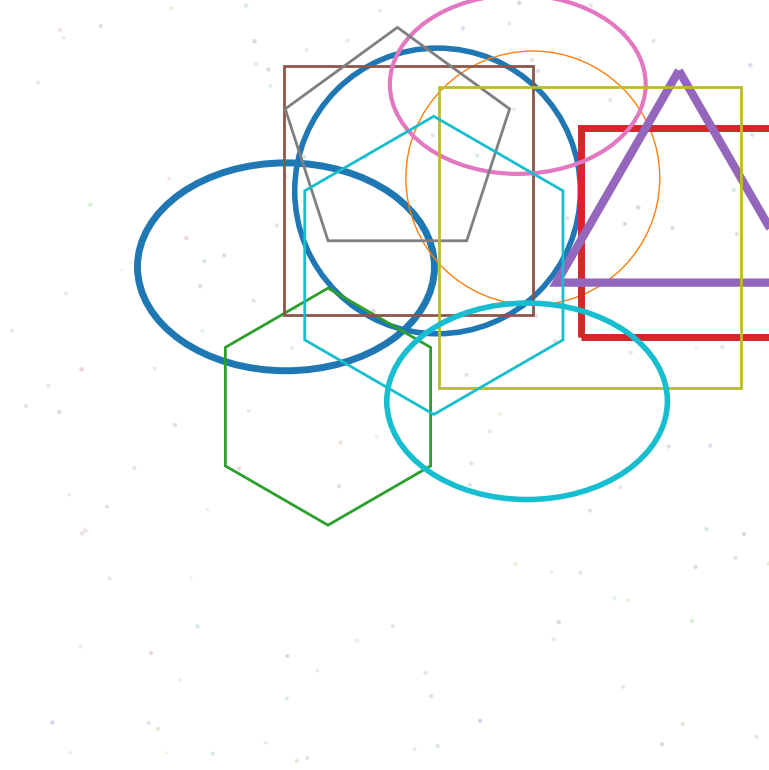[{"shape": "oval", "thickness": 2.5, "radius": 0.96, "center": [0.371, 0.653]}, {"shape": "circle", "thickness": 2, "radius": 0.93, "center": [0.568, 0.752]}, {"shape": "circle", "thickness": 0.5, "radius": 0.82, "center": [0.692, 0.769]}, {"shape": "hexagon", "thickness": 1, "radius": 0.77, "center": [0.426, 0.472]}, {"shape": "square", "thickness": 2.5, "radius": 0.68, "center": [0.89, 0.698]}, {"shape": "triangle", "thickness": 3, "radius": 0.92, "center": [0.882, 0.725]}, {"shape": "square", "thickness": 1, "radius": 0.81, "center": [0.531, 0.753]}, {"shape": "oval", "thickness": 1.5, "radius": 0.83, "center": [0.672, 0.89]}, {"shape": "pentagon", "thickness": 1, "radius": 0.77, "center": [0.516, 0.811]}, {"shape": "square", "thickness": 1, "radius": 0.98, "center": [0.766, 0.691]}, {"shape": "oval", "thickness": 2, "radius": 0.91, "center": [0.685, 0.479]}, {"shape": "hexagon", "thickness": 1, "radius": 0.97, "center": [0.563, 0.655]}]